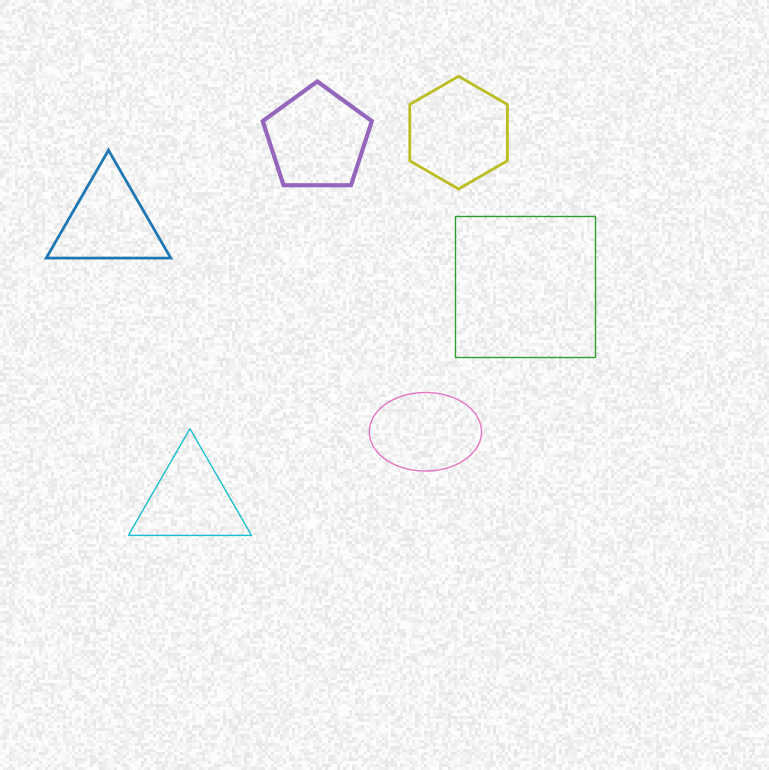[{"shape": "triangle", "thickness": 1, "radius": 0.47, "center": [0.141, 0.712]}, {"shape": "square", "thickness": 0.5, "radius": 0.46, "center": [0.682, 0.628]}, {"shape": "pentagon", "thickness": 1.5, "radius": 0.37, "center": [0.412, 0.82]}, {"shape": "oval", "thickness": 0.5, "radius": 0.36, "center": [0.553, 0.439]}, {"shape": "hexagon", "thickness": 1, "radius": 0.37, "center": [0.596, 0.828]}, {"shape": "triangle", "thickness": 0.5, "radius": 0.46, "center": [0.247, 0.351]}]